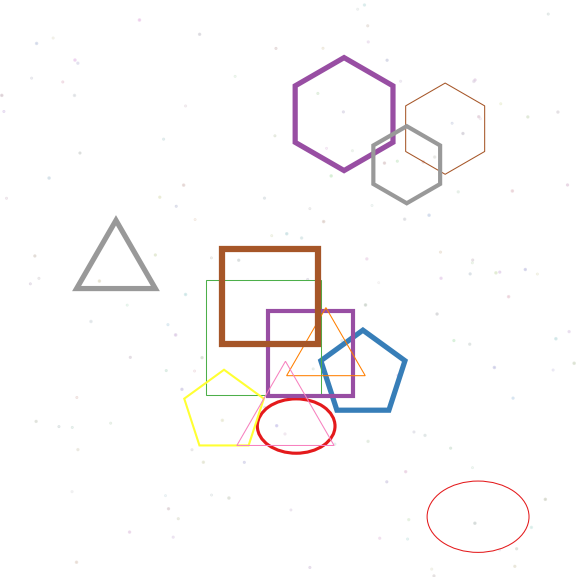[{"shape": "oval", "thickness": 0.5, "radius": 0.44, "center": [0.828, 0.104]}, {"shape": "oval", "thickness": 1.5, "radius": 0.34, "center": [0.513, 0.261]}, {"shape": "pentagon", "thickness": 2.5, "radius": 0.38, "center": [0.628, 0.351]}, {"shape": "square", "thickness": 0.5, "radius": 0.5, "center": [0.457, 0.415]}, {"shape": "hexagon", "thickness": 2.5, "radius": 0.49, "center": [0.596, 0.802]}, {"shape": "square", "thickness": 2, "radius": 0.37, "center": [0.538, 0.388]}, {"shape": "triangle", "thickness": 0.5, "radius": 0.39, "center": [0.564, 0.388]}, {"shape": "pentagon", "thickness": 1, "radius": 0.36, "center": [0.388, 0.286]}, {"shape": "square", "thickness": 3, "radius": 0.41, "center": [0.468, 0.485]}, {"shape": "hexagon", "thickness": 0.5, "radius": 0.39, "center": [0.771, 0.776]}, {"shape": "triangle", "thickness": 0.5, "radius": 0.49, "center": [0.494, 0.276]}, {"shape": "hexagon", "thickness": 2, "radius": 0.33, "center": [0.704, 0.714]}, {"shape": "triangle", "thickness": 2.5, "radius": 0.39, "center": [0.201, 0.539]}]